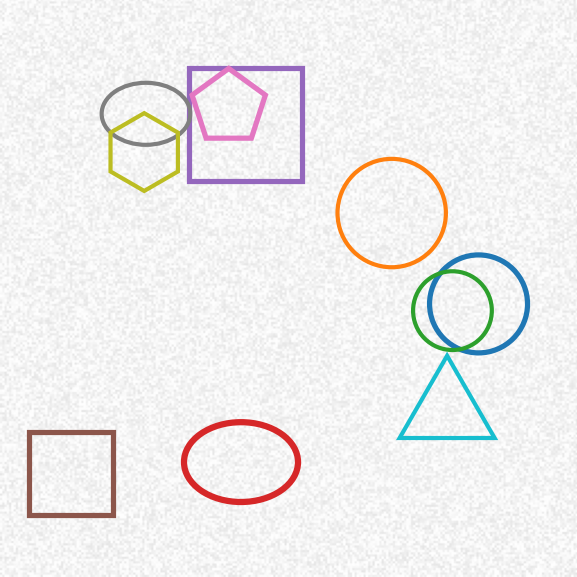[{"shape": "circle", "thickness": 2.5, "radius": 0.42, "center": [0.829, 0.473]}, {"shape": "circle", "thickness": 2, "radius": 0.47, "center": [0.678, 0.63]}, {"shape": "circle", "thickness": 2, "radius": 0.34, "center": [0.783, 0.461]}, {"shape": "oval", "thickness": 3, "radius": 0.49, "center": [0.417, 0.199]}, {"shape": "square", "thickness": 2.5, "radius": 0.49, "center": [0.425, 0.783]}, {"shape": "square", "thickness": 2.5, "radius": 0.36, "center": [0.123, 0.179]}, {"shape": "pentagon", "thickness": 2.5, "radius": 0.33, "center": [0.396, 0.814]}, {"shape": "oval", "thickness": 2, "radius": 0.38, "center": [0.253, 0.802]}, {"shape": "hexagon", "thickness": 2, "radius": 0.34, "center": [0.25, 0.736]}, {"shape": "triangle", "thickness": 2, "radius": 0.47, "center": [0.774, 0.288]}]